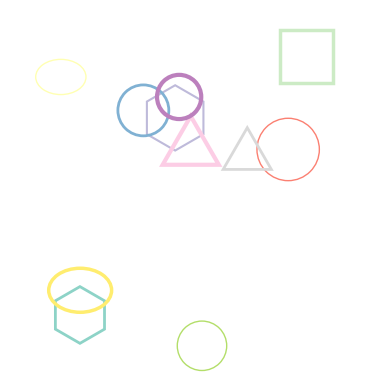[{"shape": "hexagon", "thickness": 2, "radius": 0.37, "center": [0.208, 0.182]}, {"shape": "oval", "thickness": 1, "radius": 0.33, "center": [0.158, 0.8]}, {"shape": "hexagon", "thickness": 1.5, "radius": 0.42, "center": [0.455, 0.694]}, {"shape": "circle", "thickness": 1, "radius": 0.41, "center": [0.748, 0.612]}, {"shape": "circle", "thickness": 2, "radius": 0.33, "center": [0.372, 0.713]}, {"shape": "circle", "thickness": 1, "radius": 0.32, "center": [0.525, 0.102]}, {"shape": "triangle", "thickness": 3, "radius": 0.42, "center": [0.495, 0.614]}, {"shape": "triangle", "thickness": 2, "radius": 0.36, "center": [0.642, 0.596]}, {"shape": "circle", "thickness": 3, "radius": 0.29, "center": [0.465, 0.748]}, {"shape": "square", "thickness": 2.5, "radius": 0.35, "center": [0.797, 0.853]}, {"shape": "oval", "thickness": 2.5, "radius": 0.41, "center": [0.208, 0.246]}]